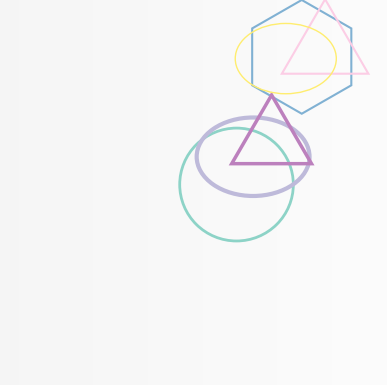[{"shape": "circle", "thickness": 2, "radius": 0.73, "center": [0.61, 0.521]}, {"shape": "oval", "thickness": 3, "radius": 0.73, "center": [0.653, 0.593]}, {"shape": "hexagon", "thickness": 1.5, "radius": 0.74, "center": [0.779, 0.852]}, {"shape": "triangle", "thickness": 1.5, "radius": 0.64, "center": [0.839, 0.873]}, {"shape": "triangle", "thickness": 2.5, "radius": 0.59, "center": [0.701, 0.634]}, {"shape": "oval", "thickness": 1, "radius": 0.65, "center": [0.737, 0.848]}]